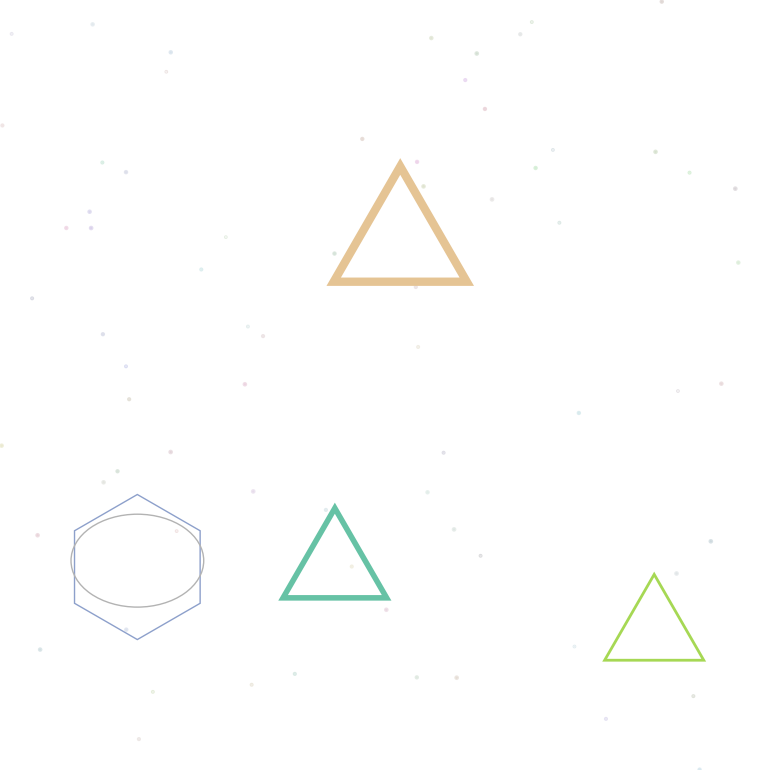[{"shape": "triangle", "thickness": 2, "radius": 0.39, "center": [0.435, 0.262]}, {"shape": "hexagon", "thickness": 0.5, "radius": 0.47, "center": [0.178, 0.264]}, {"shape": "triangle", "thickness": 1, "radius": 0.37, "center": [0.85, 0.18]}, {"shape": "triangle", "thickness": 3, "radius": 0.5, "center": [0.52, 0.684]}, {"shape": "oval", "thickness": 0.5, "radius": 0.43, "center": [0.178, 0.272]}]